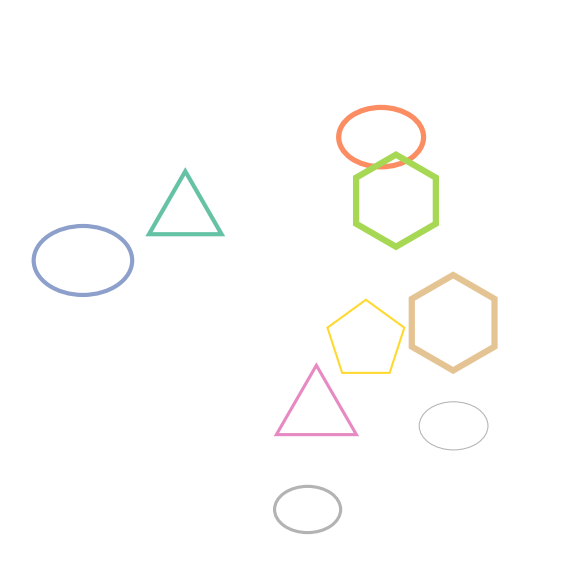[{"shape": "triangle", "thickness": 2, "radius": 0.36, "center": [0.321, 0.63]}, {"shape": "oval", "thickness": 2.5, "radius": 0.37, "center": [0.66, 0.762]}, {"shape": "oval", "thickness": 2, "radius": 0.43, "center": [0.144, 0.548]}, {"shape": "triangle", "thickness": 1.5, "radius": 0.4, "center": [0.548, 0.287]}, {"shape": "hexagon", "thickness": 3, "radius": 0.4, "center": [0.686, 0.652]}, {"shape": "pentagon", "thickness": 1, "radius": 0.35, "center": [0.634, 0.41]}, {"shape": "hexagon", "thickness": 3, "radius": 0.41, "center": [0.785, 0.44]}, {"shape": "oval", "thickness": 1.5, "radius": 0.29, "center": [0.533, 0.117]}, {"shape": "oval", "thickness": 0.5, "radius": 0.3, "center": [0.785, 0.262]}]